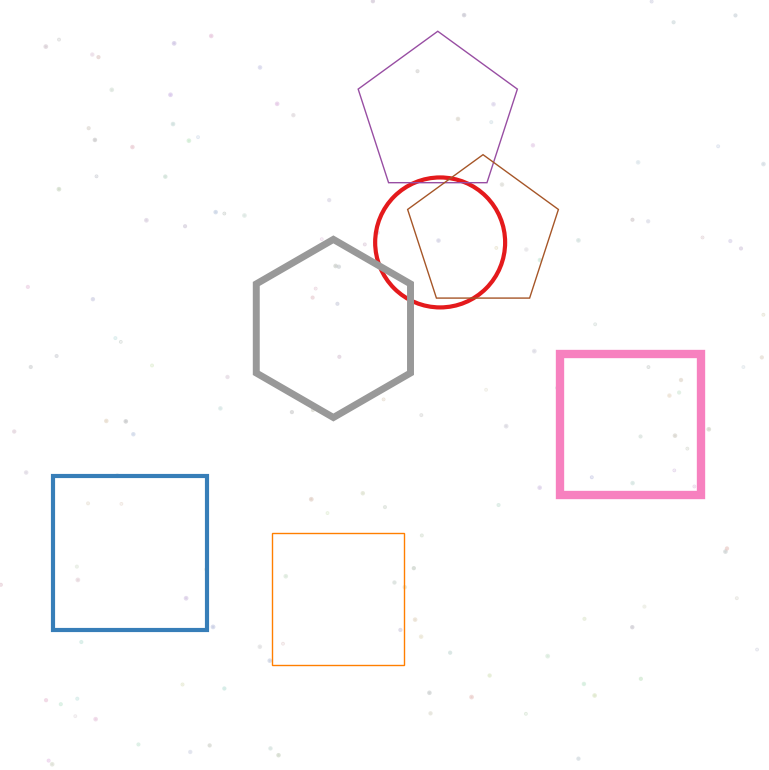[{"shape": "circle", "thickness": 1.5, "radius": 0.42, "center": [0.572, 0.685]}, {"shape": "square", "thickness": 1.5, "radius": 0.5, "center": [0.169, 0.282]}, {"shape": "pentagon", "thickness": 0.5, "radius": 0.54, "center": [0.569, 0.851]}, {"shape": "square", "thickness": 0.5, "radius": 0.43, "center": [0.439, 0.222]}, {"shape": "pentagon", "thickness": 0.5, "radius": 0.51, "center": [0.627, 0.696]}, {"shape": "square", "thickness": 3, "radius": 0.46, "center": [0.819, 0.449]}, {"shape": "hexagon", "thickness": 2.5, "radius": 0.58, "center": [0.433, 0.573]}]